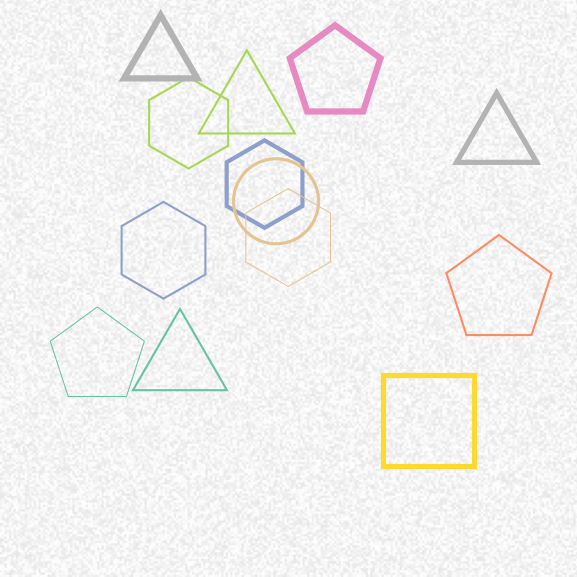[{"shape": "pentagon", "thickness": 0.5, "radius": 0.43, "center": [0.169, 0.382]}, {"shape": "triangle", "thickness": 1, "radius": 0.47, "center": [0.312, 0.37]}, {"shape": "pentagon", "thickness": 1, "radius": 0.48, "center": [0.864, 0.496]}, {"shape": "hexagon", "thickness": 1, "radius": 0.42, "center": [0.283, 0.566]}, {"shape": "hexagon", "thickness": 2, "radius": 0.38, "center": [0.458, 0.68]}, {"shape": "pentagon", "thickness": 3, "radius": 0.41, "center": [0.58, 0.873]}, {"shape": "hexagon", "thickness": 1, "radius": 0.4, "center": [0.327, 0.786]}, {"shape": "triangle", "thickness": 1, "radius": 0.48, "center": [0.427, 0.816]}, {"shape": "square", "thickness": 2.5, "radius": 0.39, "center": [0.743, 0.272]}, {"shape": "circle", "thickness": 1.5, "radius": 0.37, "center": [0.478, 0.651]}, {"shape": "hexagon", "thickness": 0.5, "radius": 0.42, "center": [0.499, 0.588]}, {"shape": "triangle", "thickness": 3, "radius": 0.37, "center": [0.278, 0.9]}, {"shape": "triangle", "thickness": 2.5, "radius": 0.4, "center": [0.86, 0.758]}]